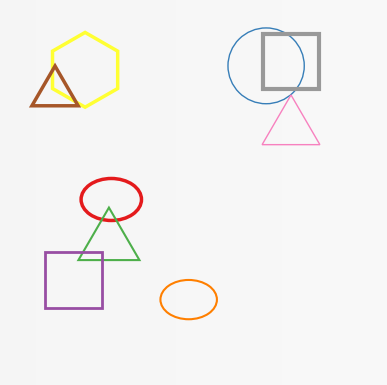[{"shape": "oval", "thickness": 2.5, "radius": 0.39, "center": [0.287, 0.482]}, {"shape": "circle", "thickness": 1, "radius": 0.49, "center": [0.687, 0.829]}, {"shape": "triangle", "thickness": 1.5, "radius": 0.45, "center": [0.281, 0.37]}, {"shape": "square", "thickness": 2, "radius": 0.36, "center": [0.19, 0.273]}, {"shape": "oval", "thickness": 1.5, "radius": 0.36, "center": [0.487, 0.222]}, {"shape": "hexagon", "thickness": 2.5, "radius": 0.49, "center": [0.22, 0.819]}, {"shape": "triangle", "thickness": 2.5, "radius": 0.34, "center": [0.142, 0.76]}, {"shape": "triangle", "thickness": 1, "radius": 0.43, "center": [0.751, 0.667]}, {"shape": "square", "thickness": 3, "radius": 0.36, "center": [0.751, 0.84]}]